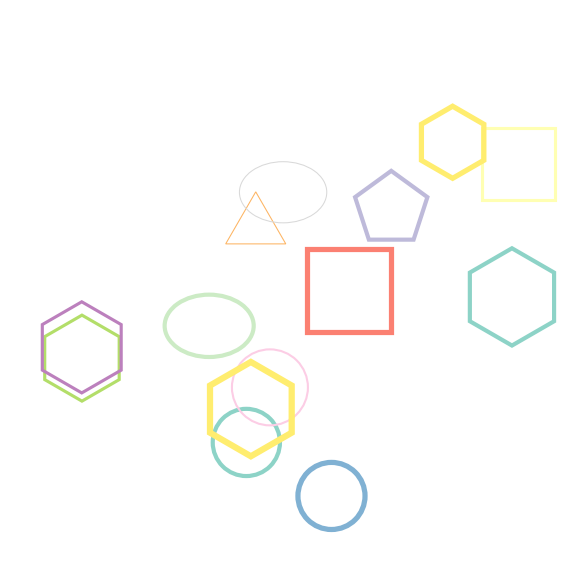[{"shape": "circle", "thickness": 2, "radius": 0.29, "center": [0.427, 0.233]}, {"shape": "hexagon", "thickness": 2, "radius": 0.42, "center": [0.887, 0.485]}, {"shape": "square", "thickness": 1.5, "radius": 0.31, "center": [0.898, 0.715]}, {"shape": "pentagon", "thickness": 2, "radius": 0.33, "center": [0.677, 0.637]}, {"shape": "square", "thickness": 2.5, "radius": 0.36, "center": [0.604, 0.496]}, {"shape": "circle", "thickness": 2.5, "radius": 0.29, "center": [0.574, 0.14]}, {"shape": "triangle", "thickness": 0.5, "radius": 0.3, "center": [0.443, 0.607]}, {"shape": "hexagon", "thickness": 1.5, "radius": 0.37, "center": [0.142, 0.379]}, {"shape": "circle", "thickness": 1, "radius": 0.33, "center": [0.467, 0.328]}, {"shape": "oval", "thickness": 0.5, "radius": 0.38, "center": [0.49, 0.666]}, {"shape": "hexagon", "thickness": 1.5, "radius": 0.39, "center": [0.142, 0.398]}, {"shape": "oval", "thickness": 2, "radius": 0.39, "center": [0.362, 0.435]}, {"shape": "hexagon", "thickness": 3, "radius": 0.41, "center": [0.434, 0.291]}, {"shape": "hexagon", "thickness": 2.5, "radius": 0.31, "center": [0.784, 0.753]}]